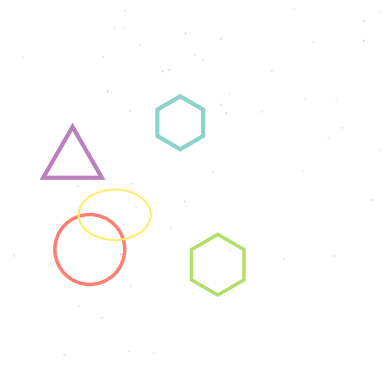[{"shape": "hexagon", "thickness": 3, "radius": 0.34, "center": [0.468, 0.681]}, {"shape": "circle", "thickness": 2.5, "radius": 0.45, "center": [0.233, 0.352]}, {"shape": "hexagon", "thickness": 2.5, "radius": 0.39, "center": [0.566, 0.312]}, {"shape": "triangle", "thickness": 3, "radius": 0.44, "center": [0.188, 0.582]}, {"shape": "oval", "thickness": 1.5, "radius": 0.47, "center": [0.298, 0.442]}]